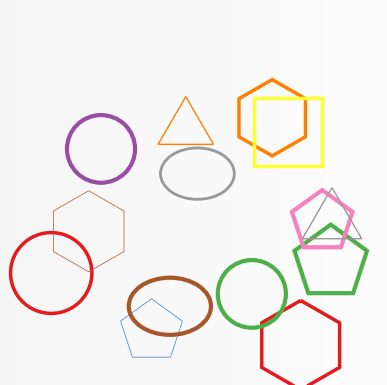[{"shape": "hexagon", "thickness": 2.5, "radius": 0.58, "center": [0.776, 0.104]}, {"shape": "circle", "thickness": 2.5, "radius": 0.52, "center": [0.132, 0.291]}, {"shape": "pentagon", "thickness": 0.5, "radius": 0.42, "center": [0.391, 0.14]}, {"shape": "circle", "thickness": 3, "radius": 0.44, "center": [0.65, 0.237]}, {"shape": "pentagon", "thickness": 3, "radius": 0.49, "center": [0.854, 0.318]}, {"shape": "circle", "thickness": 3, "radius": 0.44, "center": [0.261, 0.613]}, {"shape": "triangle", "thickness": 1, "radius": 0.41, "center": [0.48, 0.666]}, {"shape": "hexagon", "thickness": 2.5, "radius": 0.5, "center": [0.703, 0.694]}, {"shape": "square", "thickness": 2.5, "radius": 0.44, "center": [0.743, 0.658]}, {"shape": "hexagon", "thickness": 0.5, "radius": 0.53, "center": [0.229, 0.399]}, {"shape": "oval", "thickness": 3, "radius": 0.53, "center": [0.438, 0.204]}, {"shape": "pentagon", "thickness": 3, "radius": 0.41, "center": [0.832, 0.424]}, {"shape": "triangle", "thickness": 1, "radius": 0.44, "center": [0.857, 0.424]}, {"shape": "oval", "thickness": 2, "radius": 0.48, "center": [0.509, 0.549]}]